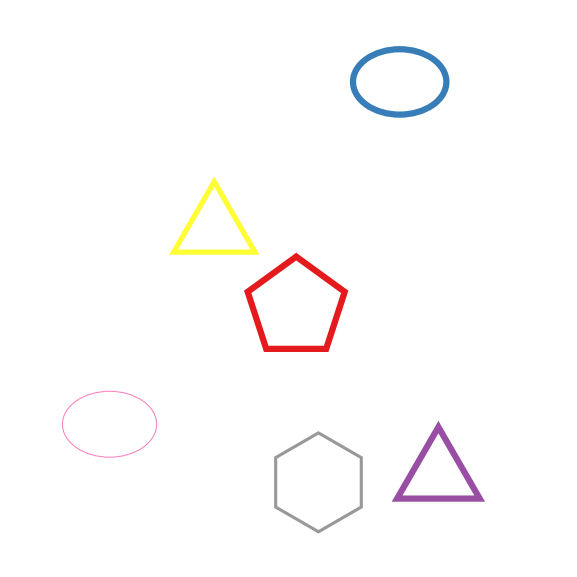[{"shape": "pentagon", "thickness": 3, "radius": 0.44, "center": [0.513, 0.466]}, {"shape": "oval", "thickness": 3, "radius": 0.4, "center": [0.692, 0.857]}, {"shape": "triangle", "thickness": 3, "radius": 0.41, "center": [0.759, 0.177]}, {"shape": "triangle", "thickness": 2.5, "radius": 0.41, "center": [0.371, 0.603]}, {"shape": "oval", "thickness": 0.5, "radius": 0.41, "center": [0.19, 0.265]}, {"shape": "hexagon", "thickness": 1.5, "radius": 0.43, "center": [0.551, 0.164]}]